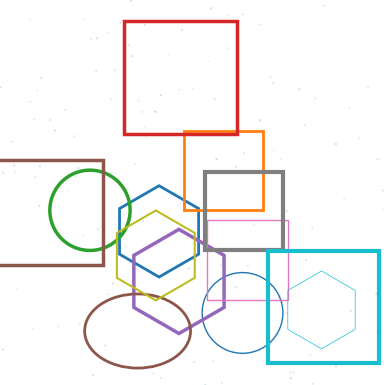[{"shape": "hexagon", "thickness": 2, "radius": 0.59, "center": [0.413, 0.399]}, {"shape": "circle", "thickness": 1, "radius": 0.52, "center": [0.63, 0.187]}, {"shape": "square", "thickness": 2, "radius": 0.51, "center": [0.58, 0.557]}, {"shape": "circle", "thickness": 2.5, "radius": 0.52, "center": [0.234, 0.454]}, {"shape": "square", "thickness": 2.5, "radius": 0.74, "center": [0.469, 0.799]}, {"shape": "hexagon", "thickness": 2.5, "radius": 0.68, "center": [0.465, 0.269]}, {"shape": "oval", "thickness": 2, "radius": 0.69, "center": [0.357, 0.14]}, {"shape": "square", "thickness": 2.5, "radius": 0.68, "center": [0.131, 0.448]}, {"shape": "square", "thickness": 1, "radius": 0.52, "center": [0.643, 0.324]}, {"shape": "square", "thickness": 3, "radius": 0.51, "center": [0.634, 0.452]}, {"shape": "hexagon", "thickness": 1.5, "radius": 0.58, "center": [0.405, 0.337]}, {"shape": "square", "thickness": 3, "radius": 0.72, "center": [0.839, 0.203]}, {"shape": "hexagon", "thickness": 0.5, "radius": 0.51, "center": [0.835, 0.195]}]